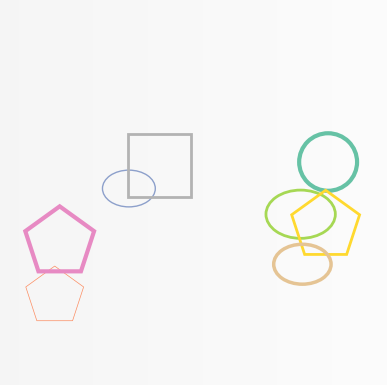[{"shape": "circle", "thickness": 3, "radius": 0.37, "center": [0.847, 0.579]}, {"shape": "pentagon", "thickness": 0.5, "radius": 0.39, "center": [0.141, 0.23]}, {"shape": "oval", "thickness": 1, "radius": 0.34, "center": [0.333, 0.51]}, {"shape": "pentagon", "thickness": 3, "radius": 0.47, "center": [0.154, 0.371]}, {"shape": "oval", "thickness": 2, "radius": 0.45, "center": [0.776, 0.444]}, {"shape": "pentagon", "thickness": 2, "radius": 0.46, "center": [0.84, 0.414]}, {"shape": "oval", "thickness": 2.5, "radius": 0.37, "center": [0.78, 0.314]}, {"shape": "square", "thickness": 2, "radius": 0.41, "center": [0.411, 0.57]}]